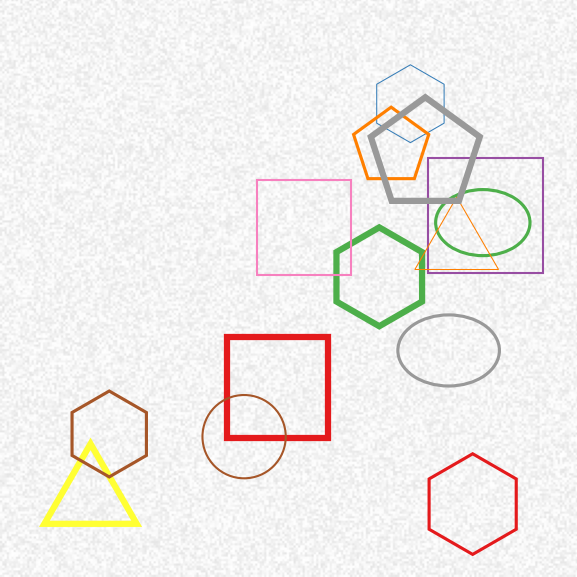[{"shape": "square", "thickness": 3, "radius": 0.44, "center": [0.48, 0.328]}, {"shape": "hexagon", "thickness": 1.5, "radius": 0.44, "center": [0.818, 0.126]}, {"shape": "hexagon", "thickness": 0.5, "radius": 0.34, "center": [0.711, 0.82]}, {"shape": "hexagon", "thickness": 3, "radius": 0.43, "center": [0.657, 0.52]}, {"shape": "oval", "thickness": 1.5, "radius": 0.41, "center": [0.836, 0.614]}, {"shape": "square", "thickness": 1, "radius": 0.5, "center": [0.841, 0.626]}, {"shape": "pentagon", "thickness": 1.5, "radius": 0.34, "center": [0.677, 0.745]}, {"shape": "triangle", "thickness": 0.5, "radius": 0.42, "center": [0.791, 0.574]}, {"shape": "triangle", "thickness": 3, "radius": 0.46, "center": [0.157, 0.138]}, {"shape": "circle", "thickness": 1, "radius": 0.36, "center": [0.423, 0.243]}, {"shape": "hexagon", "thickness": 1.5, "radius": 0.37, "center": [0.189, 0.248]}, {"shape": "square", "thickness": 1, "radius": 0.41, "center": [0.526, 0.605]}, {"shape": "oval", "thickness": 1.5, "radius": 0.44, "center": [0.777, 0.392]}, {"shape": "pentagon", "thickness": 3, "radius": 0.5, "center": [0.736, 0.732]}]